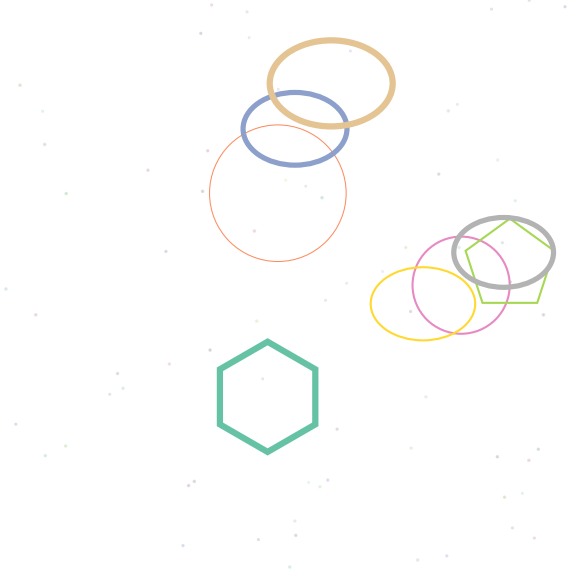[{"shape": "hexagon", "thickness": 3, "radius": 0.48, "center": [0.463, 0.312]}, {"shape": "circle", "thickness": 0.5, "radius": 0.59, "center": [0.481, 0.665]}, {"shape": "oval", "thickness": 2.5, "radius": 0.45, "center": [0.511, 0.776]}, {"shape": "circle", "thickness": 1, "radius": 0.42, "center": [0.798, 0.505]}, {"shape": "pentagon", "thickness": 1, "radius": 0.4, "center": [0.883, 0.54]}, {"shape": "oval", "thickness": 1, "radius": 0.45, "center": [0.732, 0.473]}, {"shape": "oval", "thickness": 3, "radius": 0.53, "center": [0.574, 0.855]}, {"shape": "oval", "thickness": 2.5, "radius": 0.43, "center": [0.872, 0.562]}]